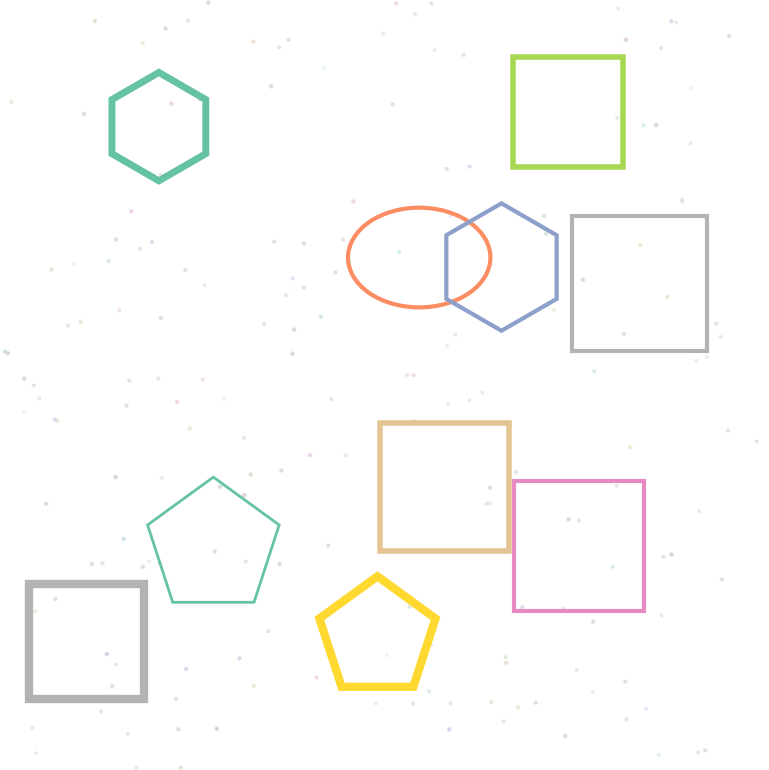[{"shape": "pentagon", "thickness": 1, "radius": 0.45, "center": [0.277, 0.291]}, {"shape": "hexagon", "thickness": 2.5, "radius": 0.35, "center": [0.206, 0.836]}, {"shape": "oval", "thickness": 1.5, "radius": 0.46, "center": [0.544, 0.666]}, {"shape": "hexagon", "thickness": 1.5, "radius": 0.41, "center": [0.651, 0.653]}, {"shape": "square", "thickness": 1.5, "radius": 0.42, "center": [0.752, 0.291]}, {"shape": "square", "thickness": 2, "radius": 0.36, "center": [0.738, 0.855]}, {"shape": "pentagon", "thickness": 3, "radius": 0.4, "center": [0.49, 0.172]}, {"shape": "square", "thickness": 2, "radius": 0.42, "center": [0.577, 0.368]}, {"shape": "square", "thickness": 3, "radius": 0.37, "center": [0.113, 0.167]}, {"shape": "square", "thickness": 1.5, "radius": 0.44, "center": [0.831, 0.632]}]